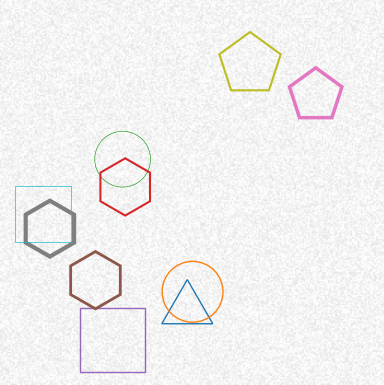[{"shape": "triangle", "thickness": 1, "radius": 0.38, "center": [0.486, 0.197]}, {"shape": "circle", "thickness": 1, "radius": 0.4, "center": [0.5, 0.242]}, {"shape": "circle", "thickness": 0.5, "radius": 0.36, "center": [0.319, 0.587]}, {"shape": "hexagon", "thickness": 1.5, "radius": 0.37, "center": [0.325, 0.514]}, {"shape": "square", "thickness": 1, "radius": 0.42, "center": [0.293, 0.117]}, {"shape": "hexagon", "thickness": 2, "radius": 0.37, "center": [0.248, 0.272]}, {"shape": "pentagon", "thickness": 2.5, "radius": 0.36, "center": [0.82, 0.752]}, {"shape": "hexagon", "thickness": 3, "radius": 0.36, "center": [0.13, 0.406]}, {"shape": "pentagon", "thickness": 1.5, "radius": 0.42, "center": [0.649, 0.833]}, {"shape": "square", "thickness": 0.5, "radius": 0.36, "center": [0.113, 0.445]}]